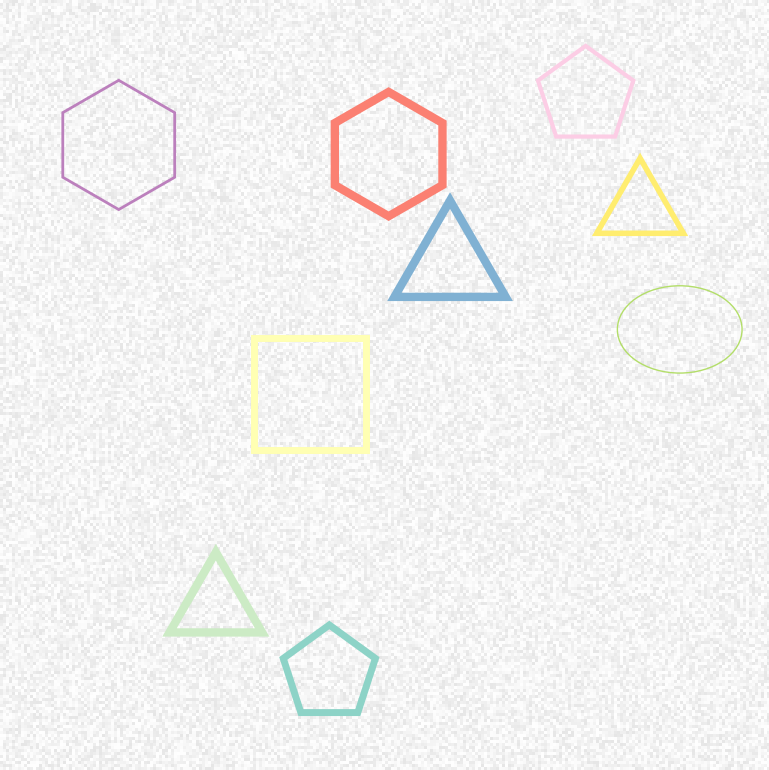[{"shape": "pentagon", "thickness": 2.5, "radius": 0.31, "center": [0.428, 0.125]}, {"shape": "square", "thickness": 2.5, "radius": 0.36, "center": [0.403, 0.489]}, {"shape": "hexagon", "thickness": 3, "radius": 0.4, "center": [0.505, 0.8]}, {"shape": "triangle", "thickness": 3, "radius": 0.42, "center": [0.584, 0.656]}, {"shape": "oval", "thickness": 0.5, "radius": 0.4, "center": [0.883, 0.572]}, {"shape": "pentagon", "thickness": 1.5, "radius": 0.33, "center": [0.761, 0.875]}, {"shape": "hexagon", "thickness": 1, "radius": 0.42, "center": [0.154, 0.812]}, {"shape": "triangle", "thickness": 3, "radius": 0.35, "center": [0.28, 0.213]}, {"shape": "triangle", "thickness": 2, "radius": 0.33, "center": [0.831, 0.73]}]